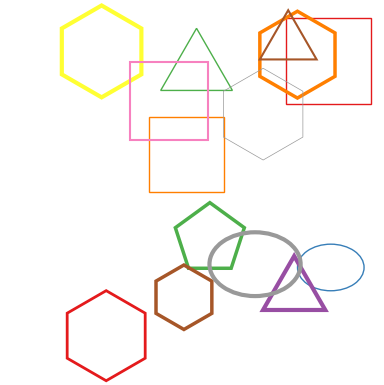[{"shape": "hexagon", "thickness": 2, "radius": 0.58, "center": [0.276, 0.128]}, {"shape": "square", "thickness": 1, "radius": 0.56, "center": [0.853, 0.842]}, {"shape": "oval", "thickness": 1, "radius": 0.43, "center": [0.859, 0.305]}, {"shape": "triangle", "thickness": 1, "radius": 0.54, "center": [0.51, 0.819]}, {"shape": "pentagon", "thickness": 2.5, "radius": 0.47, "center": [0.545, 0.379]}, {"shape": "triangle", "thickness": 3, "radius": 0.47, "center": [0.764, 0.242]}, {"shape": "hexagon", "thickness": 2.5, "radius": 0.56, "center": [0.773, 0.858]}, {"shape": "square", "thickness": 1, "radius": 0.48, "center": [0.485, 0.599]}, {"shape": "hexagon", "thickness": 3, "radius": 0.6, "center": [0.264, 0.866]}, {"shape": "hexagon", "thickness": 2.5, "radius": 0.42, "center": [0.478, 0.228]}, {"shape": "triangle", "thickness": 1.5, "radius": 0.43, "center": [0.749, 0.888]}, {"shape": "square", "thickness": 1.5, "radius": 0.51, "center": [0.44, 0.738]}, {"shape": "oval", "thickness": 3, "radius": 0.59, "center": [0.662, 0.314]}, {"shape": "hexagon", "thickness": 0.5, "radius": 0.6, "center": [0.684, 0.703]}]